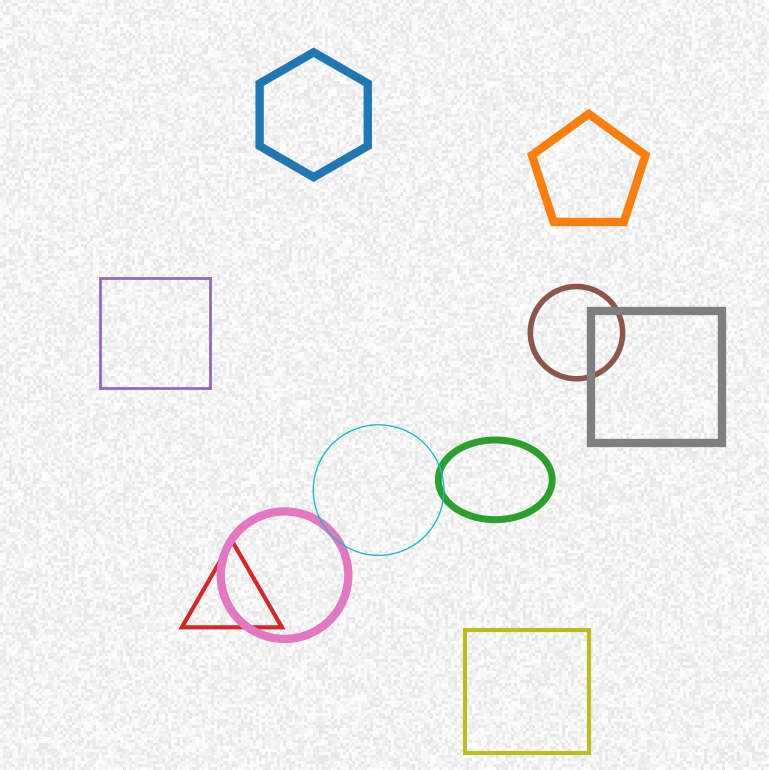[{"shape": "hexagon", "thickness": 3, "radius": 0.41, "center": [0.407, 0.851]}, {"shape": "pentagon", "thickness": 3, "radius": 0.39, "center": [0.765, 0.774]}, {"shape": "oval", "thickness": 2.5, "radius": 0.37, "center": [0.643, 0.377]}, {"shape": "triangle", "thickness": 1.5, "radius": 0.38, "center": [0.301, 0.223]}, {"shape": "square", "thickness": 1, "radius": 0.36, "center": [0.202, 0.567]}, {"shape": "circle", "thickness": 2, "radius": 0.3, "center": [0.749, 0.568]}, {"shape": "circle", "thickness": 3, "radius": 0.41, "center": [0.37, 0.253]}, {"shape": "square", "thickness": 3, "radius": 0.43, "center": [0.853, 0.511]}, {"shape": "square", "thickness": 1.5, "radius": 0.4, "center": [0.684, 0.102]}, {"shape": "circle", "thickness": 0.5, "radius": 0.42, "center": [0.492, 0.364]}]